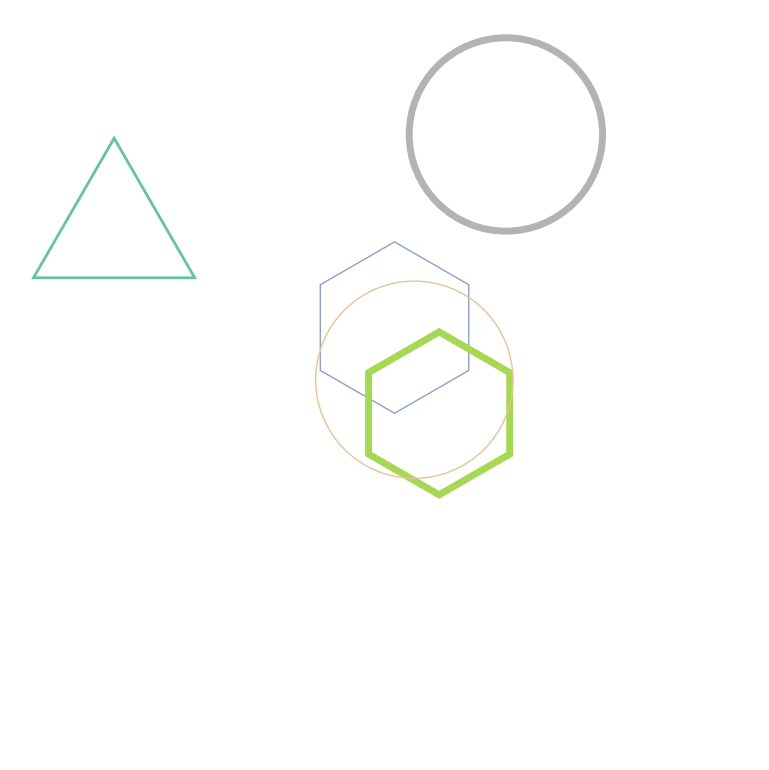[{"shape": "triangle", "thickness": 1, "radius": 0.6, "center": [0.148, 0.7]}, {"shape": "hexagon", "thickness": 0.5, "radius": 0.56, "center": [0.512, 0.575]}, {"shape": "hexagon", "thickness": 2.5, "radius": 0.53, "center": [0.57, 0.463]}, {"shape": "circle", "thickness": 0.5, "radius": 0.64, "center": [0.538, 0.507]}, {"shape": "circle", "thickness": 2.5, "radius": 0.63, "center": [0.657, 0.825]}]